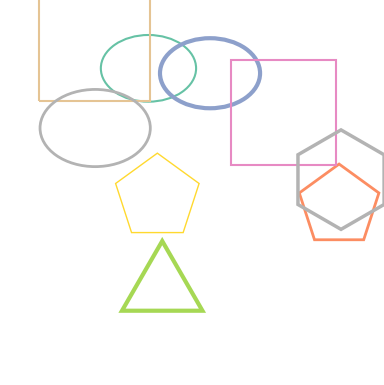[{"shape": "oval", "thickness": 1.5, "radius": 0.62, "center": [0.386, 0.823]}, {"shape": "pentagon", "thickness": 2, "radius": 0.54, "center": [0.881, 0.465]}, {"shape": "oval", "thickness": 3, "radius": 0.65, "center": [0.546, 0.81]}, {"shape": "square", "thickness": 1.5, "radius": 0.68, "center": [0.735, 0.707]}, {"shape": "triangle", "thickness": 3, "radius": 0.6, "center": [0.421, 0.253]}, {"shape": "pentagon", "thickness": 1, "radius": 0.57, "center": [0.409, 0.488]}, {"shape": "square", "thickness": 1.5, "radius": 0.73, "center": [0.245, 0.882]}, {"shape": "oval", "thickness": 2, "radius": 0.72, "center": [0.247, 0.667]}, {"shape": "hexagon", "thickness": 2.5, "radius": 0.65, "center": [0.886, 0.533]}]